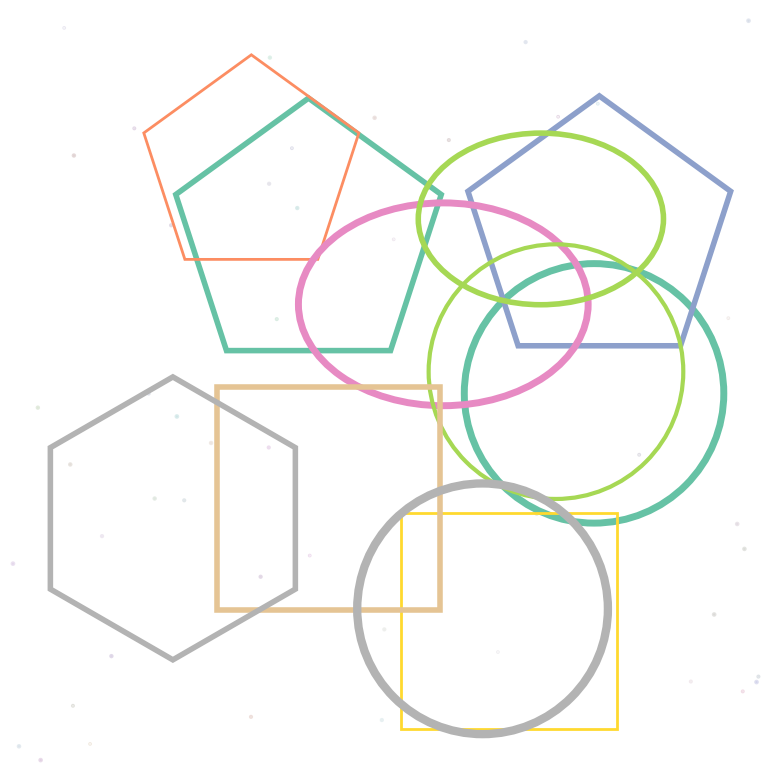[{"shape": "circle", "thickness": 2.5, "radius": 0.84, "center": [0.771, 0.489]}, {"shape": "pentagon", "thickness": 2, "radius": 0.91, "center": [0.401, 0.691]}, {"shape": "pentagon", "thickness": 1, "radius": 0.73, "center": [0.326, 0.782]}, {"shape": "pentagon", "thickness": 2, "radius": 0.9, "center": [0.778, 0.696]}, {"shape": "oval", "thickness": 2.5, "radius": 0.94, "center": [0.576, 0.605]}, {"shape": "circle", "thickness": 1.5, "radius": 0.83, "center": [0.722, 0.517]}, {"shape": "oval", "thickness": 2, "radius": 0.8, "center": [0.702, 0.716]}, {"shape": "square", "thickness": 1, "radius": 0.7, "center": [0.662, 0.194]}, {"shape": "square", "thickness": 2, "radius": 0.72, "center": [0.426, 0.353]}, {"shape": "hexagon", "thickness": 2, "radius": 0.92, "center": [0.225, 0.327]}, {"shape": "circle", "thickness": 3, "radius": 0.81, "center": [0.627, 0.209]}]